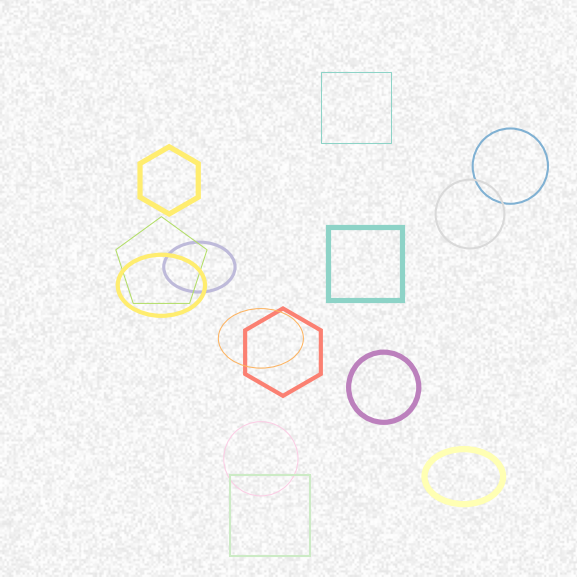[{"shape": "square", "thickness": 0.5, "radius": 0.31, "center": [0.617, 0.813]}, {"shape": "square", "thickness": 2.5, "radius": 0.32, "center": [0.632, 0.543]}, {"shape": "oval", "thickness": 3, "radius": 0.34, "center": [0.803, 0.174]}, {"shape": "oval", "thickness": 1.5, "radius": 0.31, "center": [0.345, 0.537]}, {"shape": "hexagon", "thickness": 2, "radius": 0.38, "center": [0.49, 0.389]}, {"shape": "circle", "thickness": 1, "radius": 0.33, "center": [0.884, 0.711]}, {"shape": "oval", "thickness": 0.5, "radius": 0.37, "center": [0.452, 0.413]}, {"shape": "pentagon", "thickness": 0.5, "radius": 0.42, "center": [0.28, 0.541]}, {"shape": "circle", "thickness": 0.5, "radius": 0.32, "center": [0.452, 0.205]}, {"shape": "circle", "thickness": 1, "radius": 0.3, "center": [0.814, 0.629]}, {"shape": "circle", "thickness": 2.5, "radius": 0.3, "center": [0.664, 0.329]}, {"shape": "square", "thickness": 1, "radius": 0.35, "center": [0.468, 0.106]}, {"shape": "oval", "thickness": 2, "radius": 0.38, "center": [0.279, 0.505]}, {"shape": "hexagon", "thickness": 2.5, "radius": 0.29, "center": [0.293, 0.687]}]